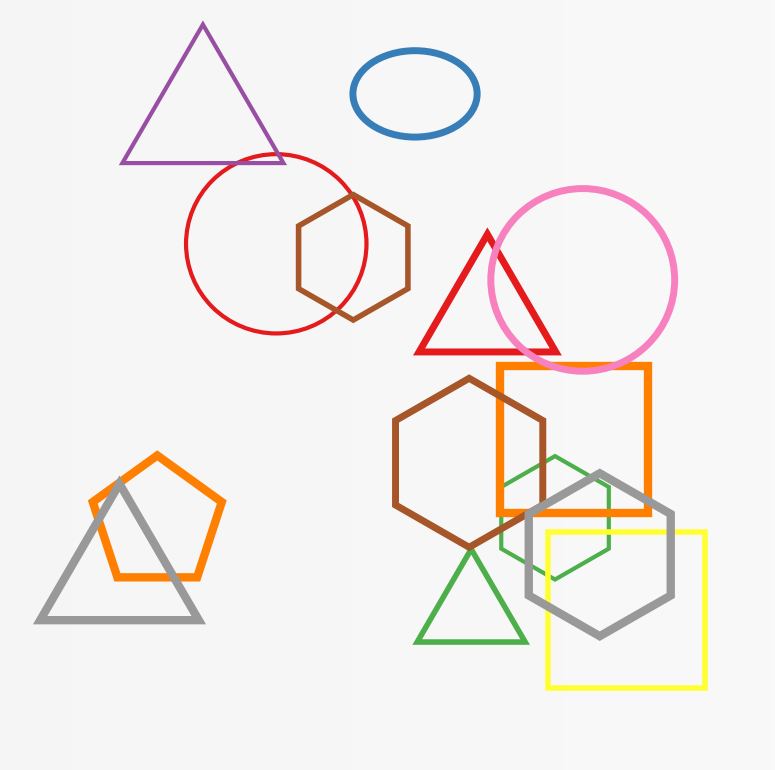[{"shape": "triangle", "thickness": 2.5, "radius": 0.51, "center": [0.629, 0.594]}, {"shape": "circle", "thickness": 1.5, "radius": 0.58, "center": [0.356, 0.683]}, {"shape": "oval", "thickness": 2.5, "radius": 0.4, "center": [0.536, 0.878]}, {"shape": "hexagon", "thickness": 1.5, "radius": 0.4, "center": [0.716, 0.328]}, {"shape": "triangle", "thickness": 2, "radius": 0.4, "center": [0.608, 0.206]}, {"shape": "triangle", "thickness": 1.5, "radius": 0.6, "center": [0.262, 0.848]}, {"shape": "pentagon", "thickness": 3, "radius": 0.44, "center": [0.203, 0.321]}, {"shape": "square", "thickness": 3, "radius": 0.48, "center": [0.741, 0.429]}, {"shape": "square", "thickness": 2, "radius": 0.51, "center": [0.808, 0.208]}, {"shape": "hexagon", "thickness": 2.5, "radius": 0.55, "center": [0.605, 0.399]}, {"shape": "hexagon", "thickness": 2, "radius": 0.41, "center": [0.456, 0.666]}, {"shape": "circle", "thickness": 2.5, "radius": 0.59, "center": [0.752, 0.637]}, {"shape": "triangle", "thickness": 3, "radius": 0.59, "center": [0.154, 0.254]}, {"shape": "hexagon", "thickness": 3, "radius": 0.53, "center": [0.774, 0.28]}]